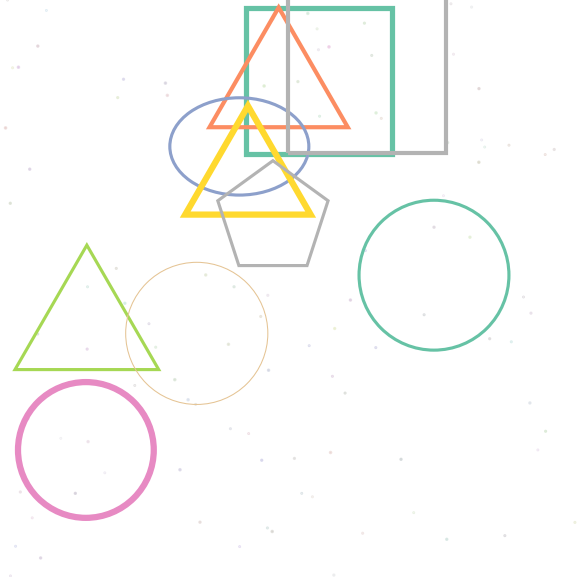[{"shape": "square", "thickness": 2.5, "radius": 0.64, "center": [0.552, 0.859]}, {"shape": "circle", "thickness": 1.5, "radius": 0.65, "center": [0.751, 0.523]}, {"shape": "triangle", "thickness": 2, "radius": 0.69, "center": [0.483, 0.848]}, {"shape": "oval", "thickness": 1.5, "radius": 0.6, "center": [0.414, 0.746]}, {"shape": "circle", "thickness": 3, "radius": 0.59, "center": [0.149, 0.22]}, {"shape": "triangle", "thickness": 1.5, "radius": 0.72, "center": [0.15, 0.431]}, {"shape": "triangle", "thickness": 3, "radius": 0.63, "center": [0.429, 0.69]}, {"shape": "circle", "thickness": 0.5, "radius": 0.62, "center": [0.341, 0.422]}, {"shape": "square", "thickness": 2, "radius": 0.68, "center": [0.635, 0.871]}, {"shape": "pentagon", "thickness": 1.5, "radius": 0.5, "center": [0.473, 0.62]}]